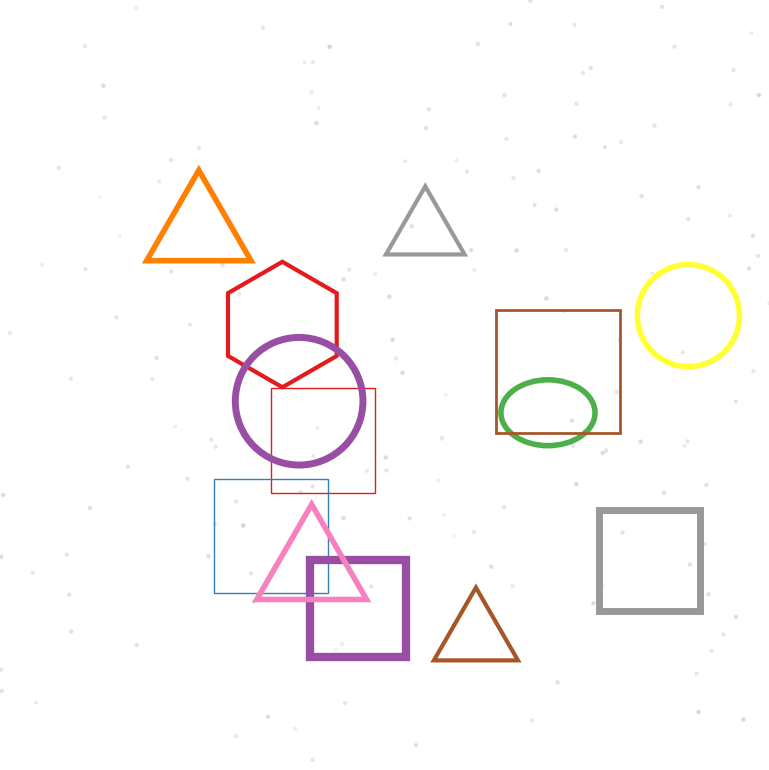[{"shape": "square", "thickness": 0.5, "radius": 0.34, "center": [0.419, 0.428]}, {"shape": "hexagon", "thickness": 1.5, "radius": 0.41, "center": [0.367, 0.579]}, {"shape": "square", "thickness": 0.5, "radius": 0.37, "center": [0.351, 0.304]}, {"shape": "oval", "thickness": 2, "radius": 0.31, "center": [0.712, 0.464]}, {"shape": "square", "thickness": 3, "radius": 0.31, "center": [0.465, 0.21]}, {"shape": "circle", "thickness": 2.5, "radius": 0.41, "center": [0.388, 0.479]}, {"shape": "triangle", "thickness": 2, "radius": 0.39, "center": [0.258, 0.701]}, {"shape": "circle", "thickness": 2, "radius": 0.33, "center": [0.894, 0.59]}, {"shape": "triangle", "thickness": 1.5, "radius": 0.32, "center": [0.618, 0.174]}, {"shape": "square", "thickness": 1, "radius": 0.4, "center": [0.725, 0.517]}, {"shape": "triangle", "thickness": 2, "radius": 0.41, "center": [0.405, 0.263]}, {"shape": "triangle", "thickness": 1.5, "radius": 0.29, "center": [0.552, 0.699]}, {"shape": "square", "thickness": 2.5, "radius": 0.33, "center": [0.844, 0.272]}]